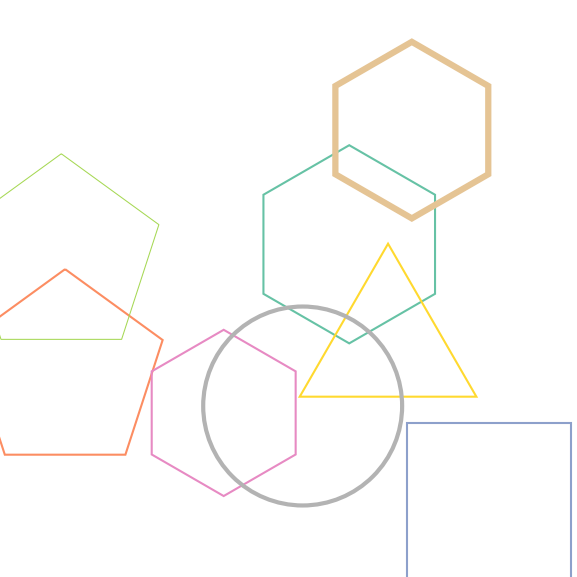[{"shape": "hexagon", "thickness": 1, "radius": 0.86, "center": [0.605, 0.576]}, {"shape": "pentagon", "thickness": 1, "radius": 0.89, "center": [0.113, 0.355]}, {"shape": "square", "thickness": 1, "radius": 0.71, "center": [0.847, 0.125]}, {"shape": "hexagon", "thickness": 1, "radius": 0.72, "center": [0.387, 0.284]}, {"shape": "pentagon", "thickness": 0.5, "radius": 0.89, "center": [0.106, 0.555]}, {"shape": "triangle", "thickness": 1, "radius": 0.88, "center": [0.672, 0.401]}, {"shape": "hexagon", "thickness": 3, "radius": 0.76, "center": [0.713, 0.774]}, {"shape": "circle", "thickness": 2, "radius": 0.86, "center": [0.524, 0.296]}]